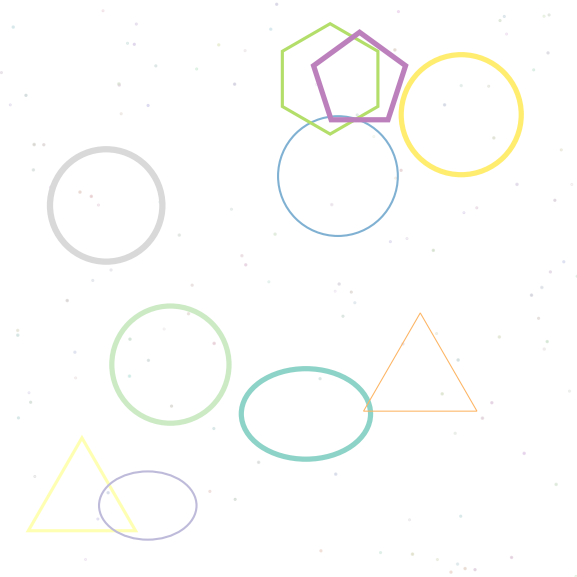[{"shape": "oval", "thickness": 2.5, "radius": 0.56, "center": [0.53, 0.282]}, {"shape": "triangle", "thickness": 1.5, "radius": 0.54, "center": [0.142, 0.134]}, {"shape": "oval", "thickness": 1, "radius": 0.42, "center": [0.256, 0.124]}, {"shape": "circle", "thickness": 1, "radius": 0.52, "center": [0.585, 0.694]}, {"shape": "triangle", "thickness": 0.5, "radius": 0.57, "center": [0.728, 0.344]}, {"shape": "hexagon", "thickness": 1.5, "radius": 0.48, "center": [0.572, 0.863]}, {"shape": "circle", "thickness": 3, "radius": 0.49, "center": [0.184, 0.643]}, {"shape": "pentagon", "thickness": 2.5, "radius": 0.42, "center": [0.623, 0.859]}, {"shape": "circle", "thickness": 2.5, "radius": 0.51, "center": [0.295, 0.368]}, {"shape": "circle", "thickness": 2.5, "radius": 0.52, "center": [0.799, 0.801]}]